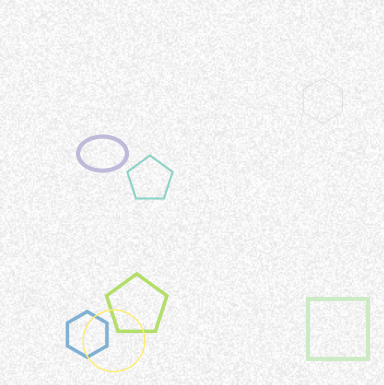[{"shape": "pentagon", "thickness": 1.5, "radius": 0.31, "center": [0.389, 0.534]}, {"shape": "oval", "thickness": 3, "radius": 0.32, "center": [0.266, 0.601]}, {"shape": "hexagon", "thickness": 2.5, "radius": 0.3, "center": [0.226, 0.131]}, {"shape": "pentagon", "thickness": 2.5, "radius": 0.41, "center": [0.355, 0.206]}, {"shape": "hexagon", "thickness": 0.5, "radius": 0.29, "center": [0.838, 0.738]}, {"shape": "square", "thickness": 3, "radius": 0.39, "center": [0.879, 0.145]}, {"shape": "circle", "thickness": 1, "radius": 0.4, "center": [0.296, 0.115]}]